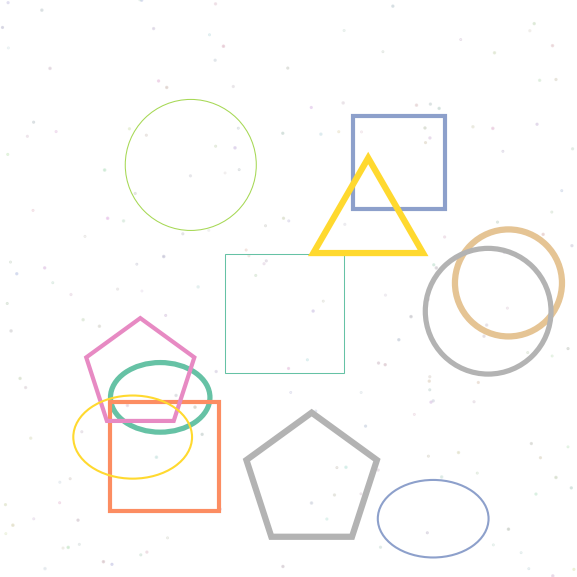[{"shape": "oval", "thickness": 2.5, "radius": 0.43, "center": [0.277, 0.311]}, {"shape": "square", "thickness": 0.5, "radius": 0.51, "center": [0.492, 0.457]}, {"shape": "square", "thickness": 2, "radius": 0.47, "center": [0.285, 0.208]}, {"shape": "square", "thickness": 2, "radius": 0.4, "center": [0.691, 0.717]}, {"shape": "oval", "thickness": 1, "radius": 0.48, "center": [0.75, 0.101]}, {"shape": "pentagon", "thickness": 2, "radius": 0.49, "center": [0.243, 0.35]}, {"shape": "circle", "thickness": 0.5, "radius": 0.57, "center": [0.33, 0.714]}, {"shape": "triangle", "thickness": 3, "radius": 0.55, "center": [0.638, 0.616]}, {"shape": "oval", "thickness": 1, "radius": 0.51, "center": [0.23, 0.242]}, {"shape": "circle", "thickness": 3, "radius": 0.46, "center": [0.88, 0.509]}, {"shape": "pentagon", "thickness": 3, "radius": 0.59, "center": [0.54, 0.166]}, {"shape": "circle", "thickness": 2.5, "radius": 0.54, "center": [0.845, 0.46]}]